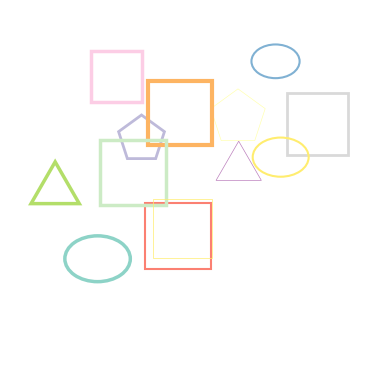[{"shape": "oval", "thickness": 2.5, "radius": 0.43, "center": [0.253, 0.328]}, {"shape": "pentagon", "thickness": 0.5, "radius": 0.37, "center": [0.618, 0.695]}, {"shape": "pentagon", "thickness": 2, "radius": 0.31, "center": [0.368, 0.639]}, {"shape": "square", "thickness": 1.5, "radius": 0.43, "center": [0.463, 0.388]}, {"shape": "oval", "thickness": 1.5, "radius": 0.31, "center": [0.716, 0.841]}, {"shape": "square", "thickness": 3, "radius": 0.42, "center": [0.467, 0.706]}, {"shape": "triangle", "thickness": 2.5, "radius": 0.36, "center": [0.143, 0.507]}, {"shape": "square", "thickness": 2.5, "radius": 0.33, "center": [0.302, 0.801]}, {"shape": "square", "thickness": 2, "radius": 0.4, "center": [0.825, 0.678]}, {"shape": "triangle", "thickness": 0.5, "radius": 0.34, "center": [0.62, 0.565]}, {"shape": "square", "thickness": 2.5, "radius": 0.43, "center": [0.346, 0.552]}, {"shape": "square", "thickness": 0.5, "radius": 0.38, "center": [0.473, 0.406]}, {"shape": "oval", "thickness": 1.5, "radius": 0.36, "center": [0.729, 0.592]}]